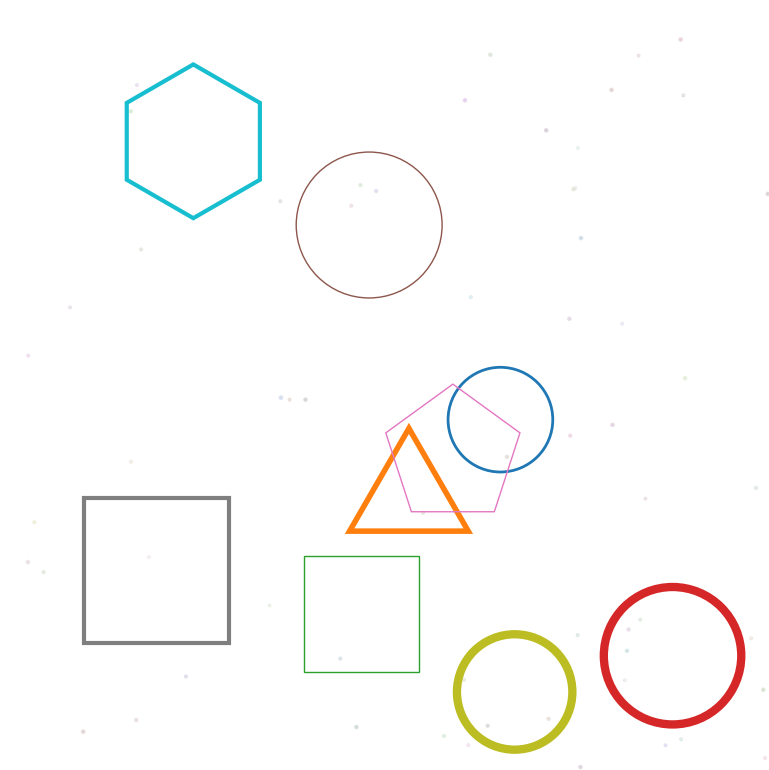[{"shape": "circle", "thickness": 1, "radius": 0.34, "center": [0.65, 0.455]}, {"shape": "triangle", "thickness": 2, "radius": 0.44, "center": [0.531, 0.355]}, {"shape": "square", "thickness": 0.5, "radius": 0.37, "center": [0.47, 0.202]}, {"shape": "circle", "thickness": 3, "radius": 0.45, "center": [0.873, 0.148]}, {"shape": "circle", "thickness": 0.5, "radius": 0.47, "center": [0.479, 0.708]}, {"shape": "pentagon", "thickness": 0.5, "radius": 0.46, "center": [0.588, 0.41]}, {"shape": "square", "thickness": 1.5, "radius": 0.47, "center": [0.204, 0.259]}, {"shape": "circle", "thickness": 3, "radius": 0.37, "center": [0.668, 0.101]}, {"shape": "hexagon", "thickness": 1.5, "radius": 0.5, "center": [0.251, 0.816]}]